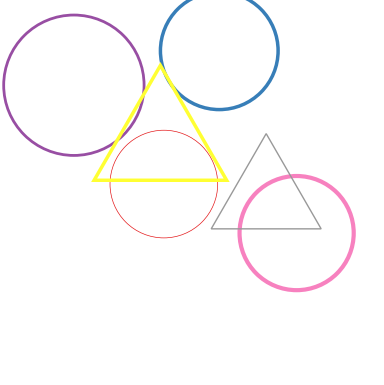[{"shape": "circle", "thickness": 0.5, "radius": 0.7, "center": [0.426, 0.522]}, {"shape": "circle", "thickness": 2.5, "radius": 0.76, "center": [0.57, 0.868]}, {"shape": "circle", "thickness": 2, "radius": 0.91, "center": [0.192, 0.779]}, {"shape": "triangle", "thickness": 2.5, "radius": 0.99, "center": [0.417, 0.631]}, {"shape": "circle", "thickness": 3, "radius": 0.74, "center": [0.77, 0.395]}, {"shape": "triangle", "thickness": 1, "radius": 0.82, "center": [0.691, 0.488]}]